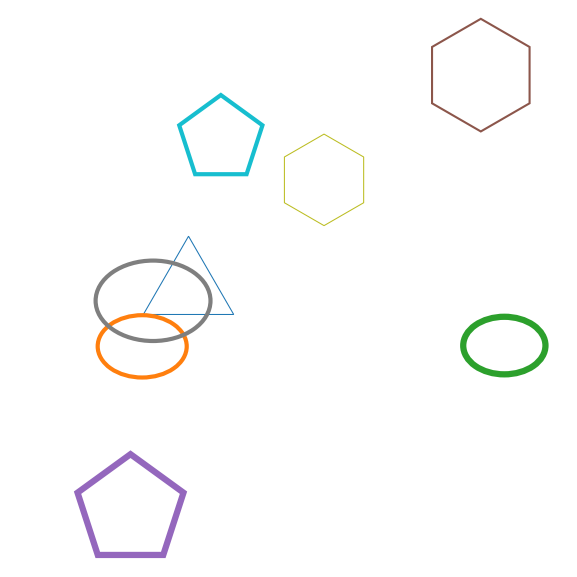[{"shape": "triangle", "thickness": 0.5, "radius": 0.45, "center": [0.326, 0.5]}, {"shape": "oval", "thickness": 2, "radius": 0.39, "center": [0.246, 0.399]}, {"shape": "oval", "thickness": 3, "radius": 0.36, "center": [0.873, 0.401]}, {"shape": "pentagon", "thickness": 3, "radius": 0.48, "center": [0.226, 0.116]}, {"shape": "hexagon", "thickness": 1, "radius": 0.49, "center": [0.833, 0.869]}, {"shape": "oval", "thickness": 2, "radius": 0.5, "center": [0.265, 0.478]}, {"shape": "hexagon", "thickness": 0.5, "radius": 0.4, "center": [0.561, 0.688]}, {"shape": "pentagon", "thickness": 2, "radius": 0.38, "center": [0.382, 0.759]}]